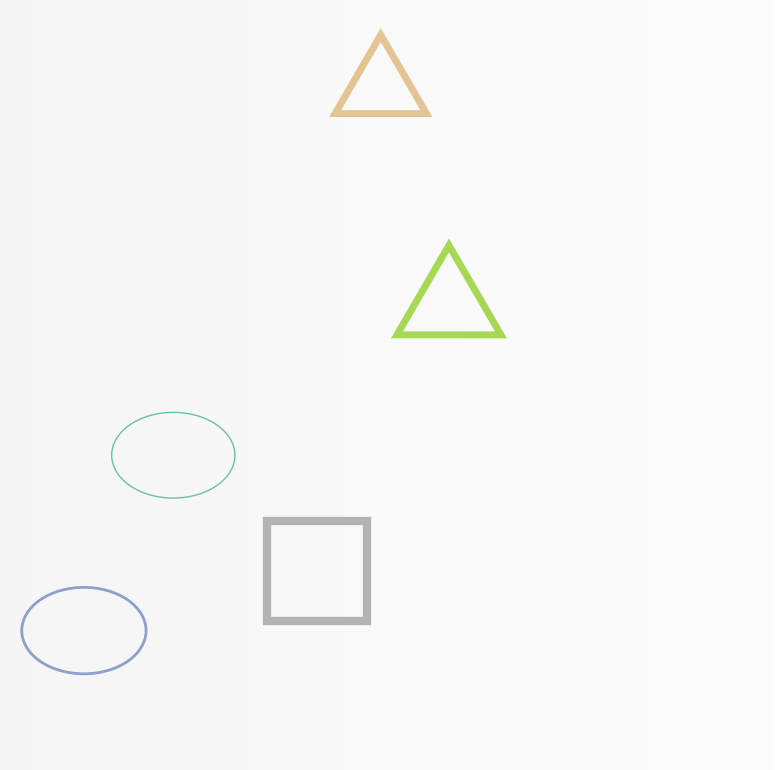[{"shape": "oval", "thickness": 0.5, "radius": 0.4, "center": [0.224, 0.409]}, {"shape": "oval", "thickness": 1, "radius": 0.4, "center": [0.108, 0.181]}, {"shape": "triangle", "thickness": 2.5, "radius": 0.39, "center": [0.579, 0.604]}, {"shape": "triangle", "thickness": 2.5, "radius": 0.34, "center": [0.491, 0.887]}, {"shape": "square", "thickness": 3, "radius": 0.32, "center": [0.409, 0.259]}]